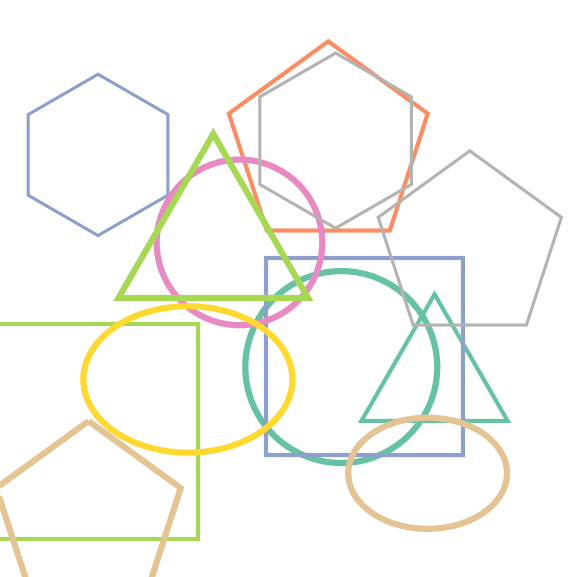[{"shape": "circle", "thickness": 3, "radius": 0.83, "center": [0.591, 0.364]}, {"shape": "triangle", "thickness": 2, "radius": 0.73, "center": [0.752, 0.343]}, {"shape": "pentagon", "thickness": 2, "radius": 0.91, "center": [0.568, 0.746]}, {"shape": "square", "thickness": 2, "radius": 0.85, "center": [0.631, 0.382]}, {"shape": "hexagon", "thickness": 1.5, "radius": 0.7, "center": [0.17, 0.731]}, {"shape": "circle", "thickness": 3, "radius": 0.72, "center": [0.415, 0.579]}, {"shape": "square", "thickness": 2, "radius": 0.93, "center": [0.158, 0.252]}, {"shape": "triangle", "thickness": 3, "radius": 0.95, "center": [0.369, 0.578]}, {"shape": "oval", "thickness": 3, "radius": 0.91, "center": [0.325, 0.342]}, {"shape": "oval", "thickness": 3, "radius": 0.69, "center": [0.74, 0.18]}, {"shape": "pentagon", "thickness": 3, "radius": 0.84, "center": [0.153, 0.102]}, {"shape": "hexagon", "thickness": 1.5, "radius": 0.76, "center": [0.581, 0.756]}, {"shape": "pentagon", "thickness": 1.5, "radius": 0.83, "center": [0.814, 0.571]}]